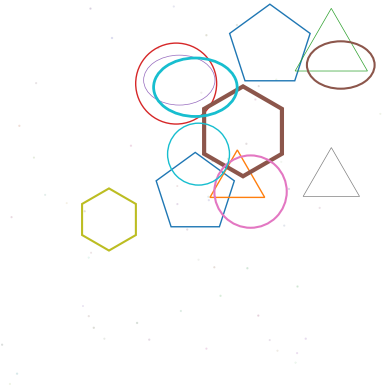[{"shape": "pentagon", "thickness": 1, "radius": 0.55, "center": [0.701, 0.879]}, {"shape": "pentagon", "thickness": 1, "radius": 0.53, "center": [0.507, 0.497]}, {"shape": "triangle", "thickness": 1, "radius": 0.41, "center": [0.616, 0.528]}, {"shape": "triangle", "thickness": 0.5, "radius": 0.54, "center": [0.86, 0.87]}, {"shape": "circle", "thickness": 1, "radius": 0.53, "center": [0.458, 0.783]}, {"shape": "oval", "thickness": 0.5, "radius": 0.46, "center": [0.466, 0.792]}, {"shape": "hexagon", "thickness": 3, "radius": 0.58, "center": [0.631, 0.659]}, {"shape": "oval", "thickness": 1.5, "radius": 0.44, "center": [0.885, 0.831]}, {"shape": "circle", "thickness": 1.5, "radius": 0.47, "center": [0.651, 0.502]}, {"shape": "triangle", "thickness": 0.5, "radius": 0.42, "center": [0.861, 0.532]}, {"shape": "hexagon", "thickness": 1.5, "radius": 0.4, "center": [0.283, 0.43]}, {"shape": "circle", "thickness": 1, "radius": 0.4, "center": [0.516, 0.6]}, {"shape": "oval", "thickness": 2, "radius": 0.54, "center": [0.507, 0.773]}]